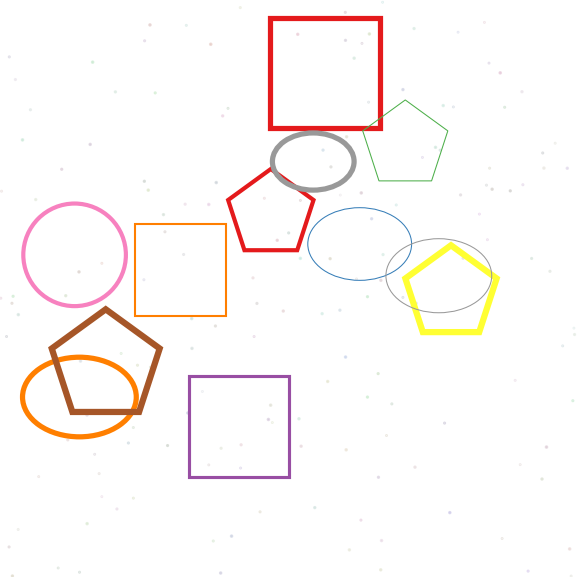[{"shape": "square", "thickness": 2.5, "radius": 0.48, "center": [0.563, 0.872]}, {"shape": "pentagon", "thickness": 2, "radius": 0.39, "center": [0.469, 0.629]}, {"shape": "oval", "thickness": 0.5, "radius": 0.45, "center": [0.623, 0.577]}, {"shape": "pentagon", "thickness": 0.5, "radius": 0.39, "center": [0.702, 0.749]}, {"shape": "square", "thickness": 1.5, "radius": 0.44, "center": [0.414, 0.261]}, {"shape": "oval", "thickness": 2.5, "radius": 0.49, "center": [0.137, 0.312]}, {"shape": "square", "thickness": 1, "radius": 0.4, "center": [0.313, 0.532]}, {"shape": "pentagon", "thickness": 3, "radius": 0.42, "center": [0.781, 0.491]}, {"shape": "pentagon", "thickness": 3, "radius": 0.49, "center": [0.183, 0.365]}, {"shape": "circle", "thickness": 2, "radius": 0.44, "center": [0.129, 0.558]}, {"shape": "oval", "thickness": 0.5, "radius": 0.46, "center": [0.76, 0.522]}, {"shape": "oval", "thickness": 2.5, "radius": 0.35, "center": [0.542, 0.719]}]